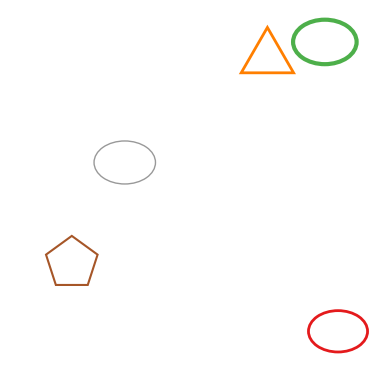[{"shape": "oval", "thickness": 2, "radius": 0.38, "center": [0.878, 0.139]}, {"shape": "oval", "thickness": 3, "radius": 0.41, "center": [0.844, 0.891]}, {"shape": "triangle", "thickness": 2, "radius": 0.39, "center": [0.695, 0.85]}, {"shape": "pentagon", "thickness": 1.5, "radius": 0.35, "center": [0.186, 0.317]}, {"shape": "oval", "thickness": 1, "radius": 0.4, "center": [0.324, 0.578]}]